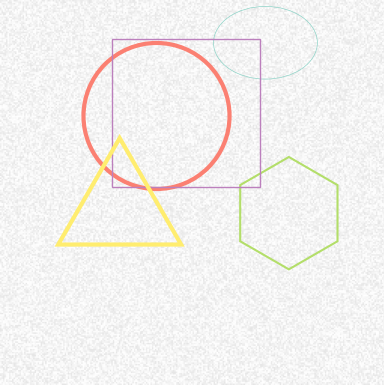[{"shape": "oval", "thickness": 0.5, "radius": 0.67, "center": [0.689, 0.889]}, {"shape": "circle", "thickness": 3, "radius": 0.95, "center": [0.407, 0.699]}, {"shape": "hexagon", "thickness": 1.5, "radius": 0.73, "center": [0.75, 0.446]}, {"shape": "square", "thickness": 1, "radius": 0.96, "center": [0.483, 0.706]}, {"shape": "triangle", "thickness": 3, "radius": 0.92, "center": [0.311, 0.457]}]